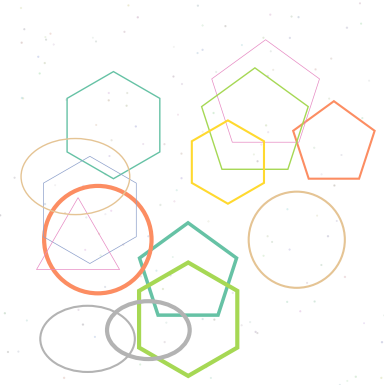[{"shape": "hexagon", "thickness": 1, "radius": 0.7, "center": [0.295, 0.675]}, {"shape": "pentagon", "thickness": 2.5, "radius": 0.66, "center": [0.488, 0.289]}, {"shape": "circle", "thickness": 3, "radius": 0.7, "center": [0.254, 0.378]}, {"shape": "pentagon", "thickness": 1.5, "radius": 0.56, "center": [0.867, 0.626]}, {"shape": "hexagon", "thickness": 0.5, "radius": 0.7, "center": [0.233, 0.455]}, {"shape": "pentagon", "thickness": 0.5, "radius": 0.74, "center": [0.69, 0.75]}, {"shape": "triangle", "thickness": 0.5, "radius": 0.62, "center": [0.203, 0.362]}, {"shape": "hexagon", "thickness": 3, "radius": 0.74, "center": [0.489, 0.171]}, {"shape": "pentagon", "thickness": 1, "radius": 0.73, "center": [0.662, 0.678]}, {"shape": "hexagon", "thickness": 1.5, "radius": 0.54, "center": [0.592, 0.579]}, {"shape": "circle", "thickness": 1.5, "radius": 0.62, "center": [0.771, 0.377]}, {"shape": "oval", "thickness": 1, "radius": 0.71, "center": [0.196, 0.541]}, {"shape": "oval", "thickness": 3, "radius": 0.54, "center": [0.385, 0.143]}, {"shape": "oval", "thickness": 1.5, "radius": 0.61, "center": [0.227, 0.12]}]